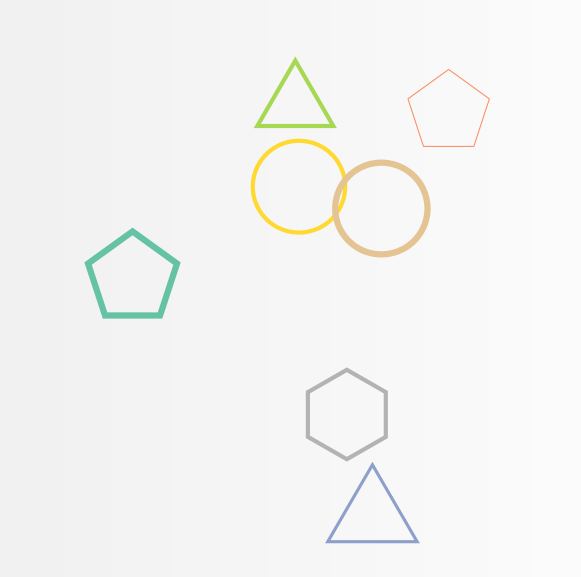[{"shape": "pentagon", "thickness": 3, "radius": 0.4, "center": [0.228, 0.518]}, {"shape": "pentagon", "thickness": 0.5, "radius": 0.37, "center": [0.772, 0.805]}, {"shape": "triangle", "thickness": 1.5, "radius": 0.44, "center": [0.641, 0.106]}, {"shape": "triangle", "thickness": 2, "radius": 0.38, "center": [0.508, 0.819]}, {"shape": "circle", "thickness": 2, "radius": 0.4, "center": [0.514, 0.676]}, {"shape": "circle", "thickness": 3, "radius": 0.4, "center": [0.656, 0.638]}, {"shape": "hexagon", "thickness": 2, "radius": 0.39, "center": [0.597, 0.281]}]